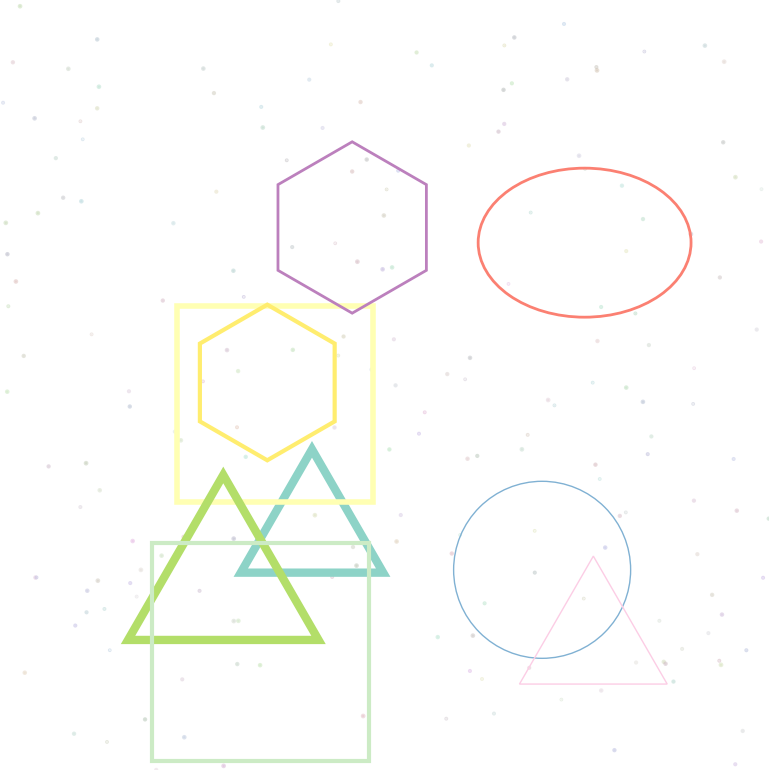[{"shape": "triangle", "thickness": 3, "radius": 0.53, "center": [0.405, 0.31]}, {"shape": "square", "thickness": 2, "radius": 0.64, "center": [0.357, 0.476]}, {"shape": "oval", "thickness": 1, "radius": 0.69, "center": [0.759, 0.685]}, {"shape": "circle", "thickness": 0.5, "radius": 0.57, "center": [0.704, 0.26]}, {"shape": "triangle", "thickness": 3, "radius": 0.71, "center": [0.29, 0.24]}, {"shape": "triangle", "thickness": 0.5, "radius": 0.55, "center": [0.771, 0.167]}, {"shape": "hexagon", "thickness": 1, "radius": 0.56, "center": [0.457, 0.705]}, {"shape": "square", "thickness": 1.5, "radius": 0.71, "center": [0.338, 0.153]}, {"shape": "hexagon", "thickness": 1.5, "radius": 0.51, "center": [0.347, 0.503]}]